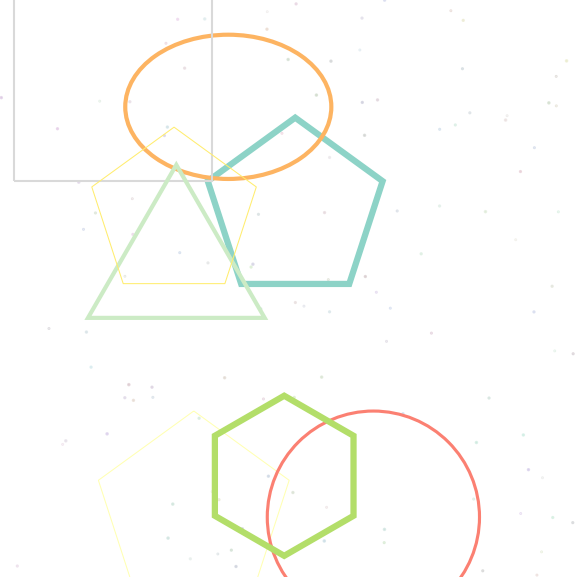[{"shape": "pentagon", "thickness": 3, "radius": 0.8, "center": [0.511, 0.636]}, {"shape": "pentagon", "thickness": 0.5, "radius": 0.87, "center": [0.336, 0.114]}, {"shape": "circle", "thickness": 1.5, "radius": 0.92, "center": [0.647, 0.104]}, {"shape": "oval", "thickness": 2, "radius": 0.89, "center": [0.395, 0.814]}, {"shape": "hexagon", "thickness": 3, "radius": 0.69, "center": [0.492, 0.175]}, {"shape": "square", "thickness": 1, "radius": 0.86, "center": [0.196, 0.857]}, {"shape": "triangle", "thickness": 2, "radius": 0.88, "center": [0.305, 0.537]}, {"shape": "pentagon", "thickness": 0.5, "radius": 0.75, "center": [0.301, 0.629]}]